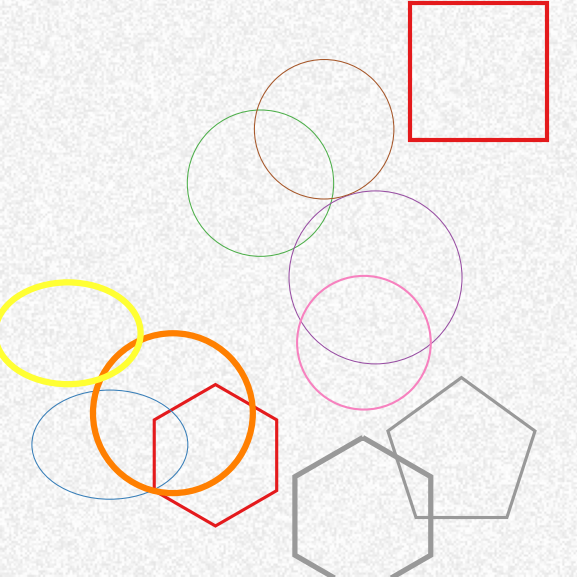[{"shape": "hexagon", "thickness": 1.5, "radius": 0.61, "center": [0.373, 0.211]}, {"shape": "square", "thickness": 2, "radius": 0.59, "center": [0.828, 0.876]}, {"shape": "oval", "thickness": 0.5, "radius": 0.68, "center": [0.19, 0.229]}, {"shape": "circle", "thickness": 0.5, "radius": 0.63, "center": [0.451, 0.682]}, {"shape": "circle", "thickness": 0.5, "radius": 0.75, "center": [0.65, 0.519]}, {"shape": "circle", "thickness": 3, "radius": 0.69, "center": [0.299, 0.284]}, {"shape": "oval", "thickness": 3, "radius": 0.63, "center": [0.118, 0.422]}, {"shape": "circle", "thickness": 0.5, "radius": 0.6, "center": [0.561, 0.775]}, {"shape": "circle", "thickness": 1, "radius": 0.58, "center": [0.63, 0.406]}, {"shape": "hexagon", "thickness": 2.5, "radius": 0.68, "center": [0.628, 0.106]}, {"shape": "pentagon", "thickness": 1.5, "radius": 0.67, "center": [0.799, 0.211]}]